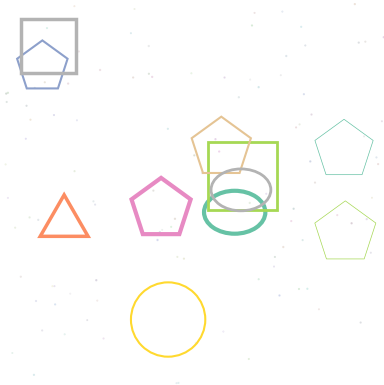[{"shape": "oval", "thickness": 3, "radius": 0.4, "center": [0.61, 0.449]}, {"shape": "pentagon", "thickness": 0.5, "radius": 0.4, "center": [0.894, 0.611]}, {"shape": "triangle", "thickness": 2.5, "radius": 0.36, "center": [0.167, 0.422]}, {"shape": "pentagon", "thickness": 1.5, "radius": 0.34, "center": [0.11, 0.826]}, {"shape": "pentagon", "thickness": 3, "radius": 0.4, "center": [0.418, 0.457]}, {"shape": "pentagon", "thickness": 0.5, "radius": 0.42, "center": [0.897, 0.395]}, {"shape": "square", "thickness": 2, "radius": 0.45, "center": [0.629, 0.543]}, {"shape": "circle", "thickness": 1.5, "radius": 0.48, "center": [0.437, 0.17]}, {"shape": "pentagon", "thickness": 1.5, "radius": 0.4, "center": [0.575, 0.616]}, {"shape": "square", "thickness": 2.5, "radius": 0.35, "center": [0.126, 0.88]}, {"shape": "oval", "thickness": 2, "radius": 0.39, "center": [0.626, 0.507]}]